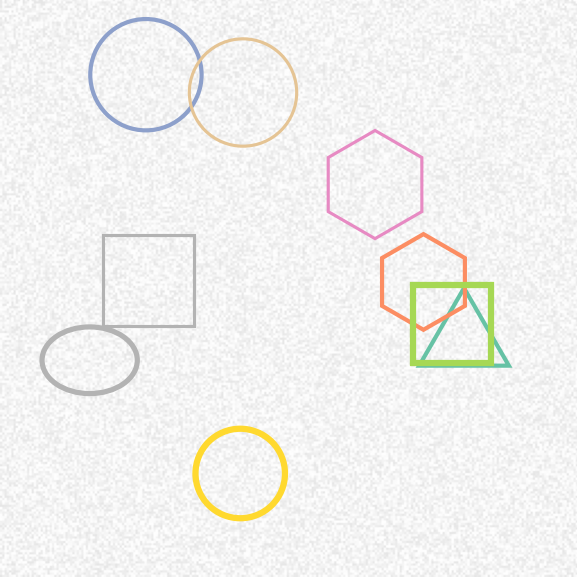[{"shape": "triangle", "thickness": 2, "radius": 0.45, "center": [0.803, 0.411]}, {"shape": "hexagon", "thickness": 2, "radius": 0.41, "center": [0.733, 0.511]}, {"shape": "circle", "thickness": 2, "radius": 0.48, "center": [0.253, 0.87]}, {"shape": "hexagon", "thickness": 1.5, "radius": 0.47, "center": [0.649, 0.68]}, {"shape": "square", "thickness": 3, "radius": 0.34, "center": [0.783, 0.438]}, {"shape": "circle", "thickness": 3, "radius": 0.39, "center": [0.416, 0.179]}, {"shape": "circle", "thickness": 1.5, "radius": 0.46, "center": [0.421, 0.839]}, {"shape": "oval", "thickness": 2.5, "radius": 0.41, "center": [0.155, 0.375]}, {"shape": "square", "thickness": 1.5, "radius": 0.4, "center": [0.257, 0.513]}]